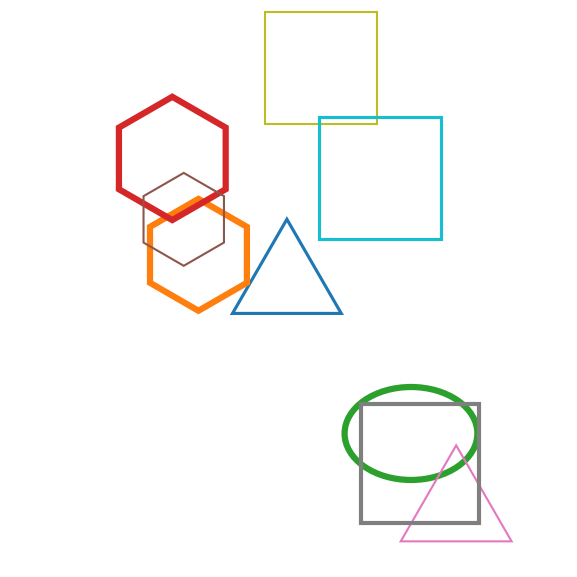[{"shape": "triangle", "thickness": 1.5, "radius": 0.54, "center": [0.497, 0.511]}, {"shape": "hexagon", "thickness": 3, "radius": 0.48, "center": [0.344, 0.558]}, {"shape": "oval", "thickness": 3, "radius": 0.57, "center": [0.712, 0.249]}, {"shape": "hexagon", "thickness": 3, "radius": 0.53, "center": [0.298, 0.725]}, {"shape": "hexagon", "thickness": 1, "radius": 0.4, "center": [0.318, 0.619]}, {"shape": "triangle", "thickness": 1, "radius": 0.55, "center": [0.79, 0.117]}, {"shape": "square", "thickness": 2, "radius": 0.51, "center": [0.727, 0.196]}, {"shape": "square", "thickness": 1, "radius": 0.48, "center": [0.556, 0.881]}, {"shape": "square", "thickness": 1.5, "radius": 0.53, "center": [0.659, 0.691]}]